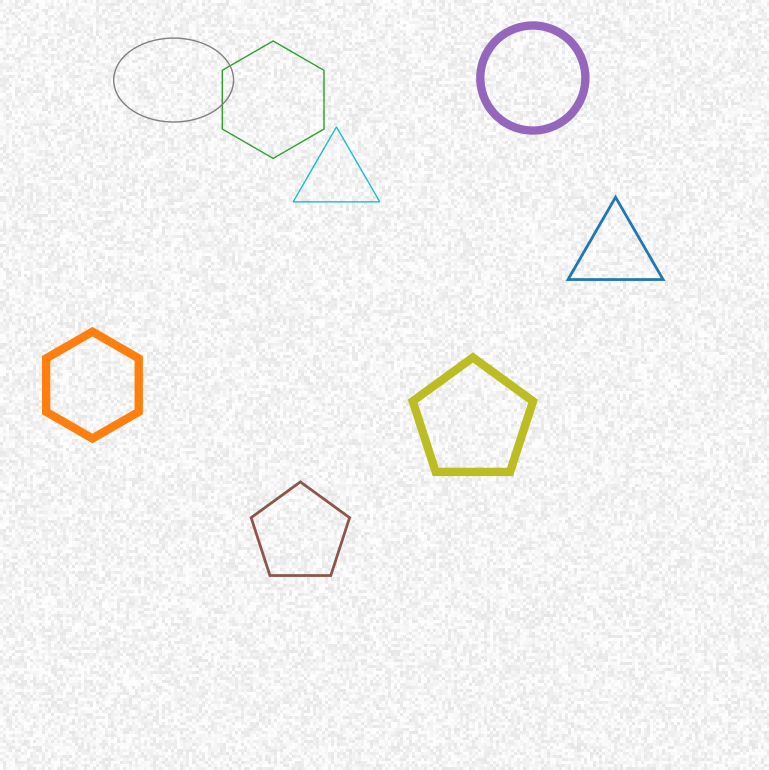[{"shape": "triangle", "thickness": 1, "radius": 0.36, "center": [0.799, 0.673]}, {"shape": "hexagon", "thickness": 3, "radius": 0.35, "center": [0.12, 0.5]}, {"shape": "hexagon", "thickness": 0.5, "radius": 0.38, "center": [0.355, 0.871]}, {"shape": "circle", "thickness": 3, "radius": 0.34, "center": [0.692, 0.899]}, {"shape": "pentagon", "thickness": 1, "radius": 0.34, "center": [0.39, 0.307]}, {"shape": "oval", "thickness": 0.5, "radius": 0.39, "center": [0.226, 0.896]}, {"shape": "pentagon", "thickness": 3, "radius": 0.41, "center": [0.614, 0.454]}, {"shape": "triangle", "thickness": 0.5, "radius": 0.32, "center": [0.437, 0.77]}]